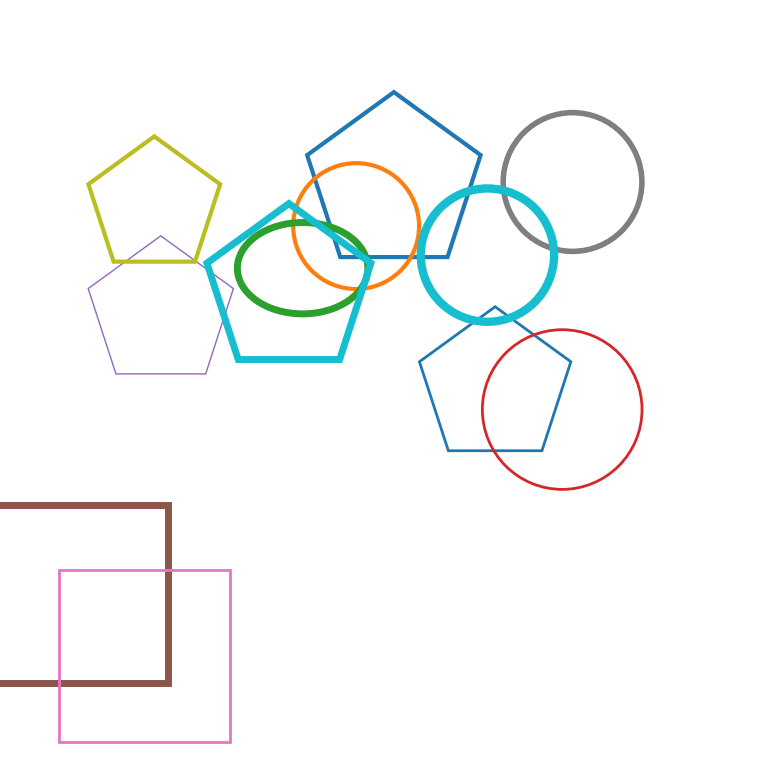[{"shape": "pentagon", "thickness": 1.5, "radius": 0.59, "center": [0.512, 0.762]}, {"shape": "pentagon", "thickness": 1, "radius": 0.52, "center": [0.643, 0.498]}, {"shape": "circle", "thickness": 1.5, "radius": 0.41, "center": [0.463, 0.706]}, {"shape": "oval", "thickness": 2.5, "radius": 0.42, "center": [0.393, 0.652]}, {"shape": "circle", "thickness": 1, "radius": 0.52, "center": [0.73, 0.468]}, {"shape": "pentagon", "thickness": 0.5, "radius": 0.5, "center": [0.209, 0.595]}, {"shape": "square", "thickness": 2.5, "radius": 0.58, "center": [0.103, 0.229]}, {"shape": "square", "thickness": 1, "radius": 0.56, "center": [0.188, 0.148]}, {"shape": "circle", "thickness": 2, "radius": 0.45, "center": [0.744, 0.764]}, {"shape": "pentagon", "thickness": 1.5, "radius": 0.45, "center": [0.2, 0.733]}, {"shape": "pentagon", "thickness": 2.5, "radius": 0.56, "center": [0.375, 0.624]}, {"shape": "circle", "thickness": 3, "radius": 0.43, "center": [0.633, 0.669]}]